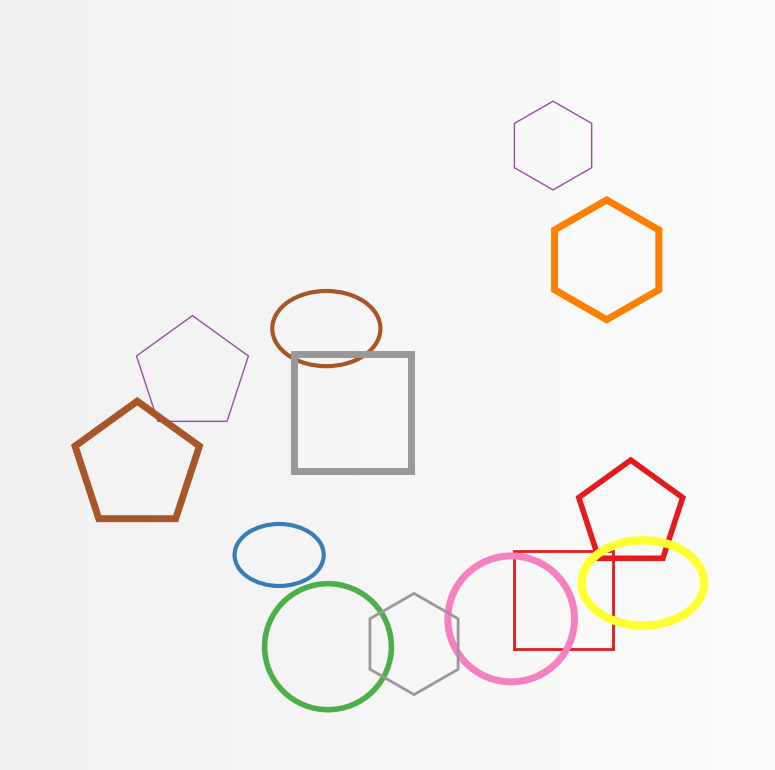[{"shape": "pentagon", "thickness": 2, "radius": 0.35, "center": [0.814, 0.332]}, {"shape": "square", "thickness": 1, "radius": 0.32, "center": [0.727, 0.221]}, {"shape": "oval", "thickness": 1.5, "radius": 0.29, "center": [0.36, 0.279]}, {"shape": "circle", "thickness": 2, "radius": 0.41, "center": [0.423, 0.16]}, {"shape": "hexagon", "thickness": 0.5, "radius": 0.29, "center": [0.714, 0.811]}, {"shape": "pentagon", "thickness": 0.5, "radius": 0.38, "center": [0.248, 0.514]}, {"shape": "hexagon", "thickness": 2.5, "radius": 0.39, "center": [0.783, 0.663]}, {"shape": "oval", "thickness": 3, "radius": 0.4, "center": [0.829, 0.243]}, {"shape": "oval", "thickness": 1.5, "radius": 0.35, "center": [0.421, 0.573]}, {"shape": "pentagon", "thickness": 2.5, "radius": 0.42, "center": [0.177, 0.395]}, {"shape": "circle", "thickness": 2.5, "radius": 0.41, "center": [0.66, 0.196]}, {"shape": "hexagon", "thickness": 1, "radius": 0.33, "center": [0.534, 0.164]}, {"shape": "square", "thickness": 2.5, "radius": 0.38, "center": [0.455, 0.464]}]